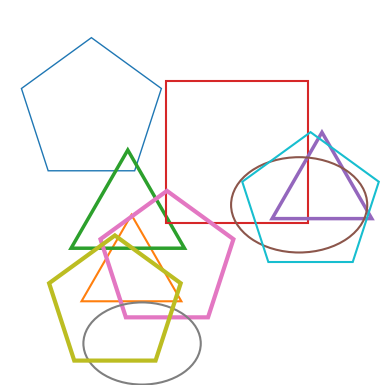[{"shape": "pentagon", "thickness": 1, "radius": 0.96, "center": [0.237, 0.711]}, {"shape": "triangle", "thickness": 1.5, "radius": 0.75, "center": [0.341, 0.292]}, {"shape": "triangle", "thickness": 2.5, "radius": 0.85, "center": [0.332, 0.44]}, {"shape": "square", "thickness": 1.5, "radius": 0.93, "center": [0.615, 0.605]}, {"shape": "triangle", "thickness": 2.5, "radius": 0.75, "center": [0.836, 0.507]}, {"shape": "oval", "thickness": 1.5, "radius": 0.88, "center": [0.777, 0.468]}, {"shape": "pentagon", "thickness": 3, "radius": 0.91, "center": [0.434, 0.323]}, {"shape": "oval", "thickness": 1.5, "radius": 0.76, "center": [0.369, 0.108]}, {"shape": "pentagon", "thickness": 3, "radius": 0.9, "center": [0.298, 0.209]}, {"shape": "pentagon", "thickness": 1.5, "radius": 0.93, "center": [0.807, 0.47]}]